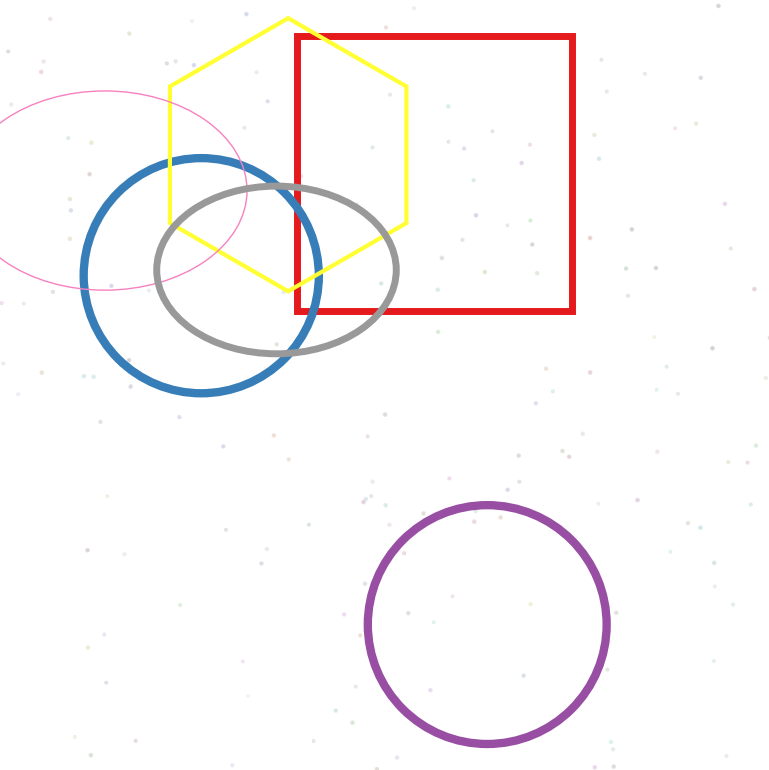[{"shape": "square", "thickness": 2.5, "radius": 0.89, "center": [0.564, 0.775]}, {"shape": "circle", "thickness": 3, "radius": 0.76, "center": [0.261, 0.642]}, {"shape": "circle", "thickness": 3, "radius": 0.78, "center": [0.633, 0.189]}, {"shape": "hexagon", "thickness": 1.5, "radius": 0.89, "center": [0.374, 0.799]}, {"shape": "oval", "thickness": 0.5, "radius": 0.92, "center": [0.136, 0.753]}, {"shape": "oval", "thickness": 2.5, "radius": 0.78, "center": [0.359, 0.649]}]